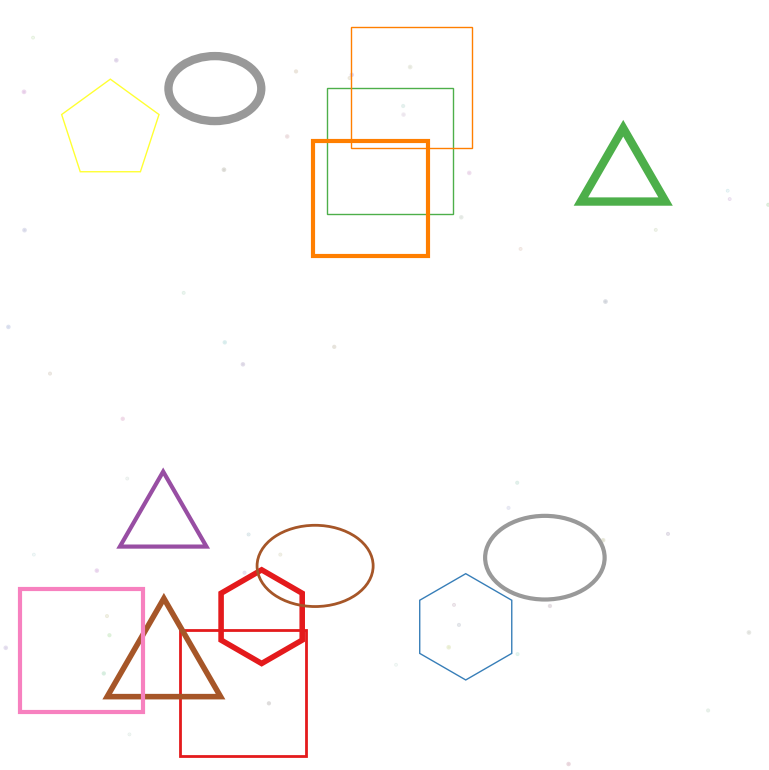[{"shape": "hexagon", "thickness": 2, "radius": 0.3, "center": [0.34, 0.199]}, {"shape": "square", "thickness": 1, "radius": 0.41, "center": [0.316, 0.1]}, {"shape": "hexagon", "thickness": 0.5, "radius": 0.35, "center": [0.605, 0.186]}, {"shape": "square", "thickness": 0.5, "radius": 0.41, "center": [0.507, 0.804]}, {"shape": "triangle", "thickness": 3, "radius": 0.32, "center": [0.809, 0.77]}, {"shape": "triangle", "thickness": 1.5, "radius": 0.32, "center": [0.212, 0.323]}, {"shape": "square", "thickness": 0.5, "radius": 0.39, "center": [0.534, 0.887]}, {"shape": "square", "thickness": 1.5, "radius": 0.37, "center": [0.481, 0.742]}, {"shape": "pentagon", "thickness": 0.5, "radius": 0.33, "center": [0.143, 0.831]}, {"shape": "oval", "thickness": 1, "radius": 0.38, "center": [0.409, 0.265]}, {"shape": "triangle", "thickness": 2, "radius": 0.43, "center": [0.213, 0.138]}, {"shape": "square", "thickness": 1.5, "radius": 0.4, "center": [0.106, 0.155]}, {"shape": "oval", "thickness": 3, "radius": 0.3, "center": [0.279, 0.885]}, {"shape": "oval", "thickness": 1.5, "radius": 0.39, "center": [0.708, 0.276]}]